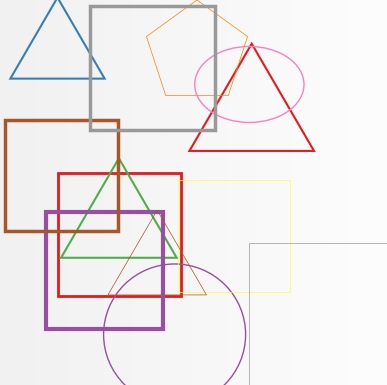[{"shape": "square", "thickness": 2, "radius": 0.8, "center": [0.308, 0.39]}, {"shape": "triangle", "thickness": 1.5, "radius": 0.93, "center": [0.65, 0.701]}, {"shape": "triangle", "thickness": 1.5, "radius": 0.7, "center": [0.148, 0.866]}, {"shape": "triangle", "thickness": 1.5, "radius": 0.86, "center": [0.307, 0.417]}, {"shape": "square", "thickness": 3, "radius": 0.76, "center": [0.269, 0.298]}, {"shape": "circle", "thickness": 1, "radius": 0.92, "center": [0.451, 0.131]}, {"shape": "pentagon", "thickness": 0.5, "radius": 0.69, "center": [0.508, 0.863]}, {"shape": "square", "thickness": 0.5, "radius": 0.72, "center": [0.604, 0.387]}, {"shape": "triangle", "thickness": 0.5, "radius": 0.73, "center": [0.406, 0.307]}, {"shape": "square", "thickness": 2.5, "radius": 0.72, "center": [0.158, 0.544]}, {"shape": "oval", "thickness": 1, "radius": 0.71, "center": [0.643, 0.781]}, {"shape": "square", "thickness": 0.5, "radius": 0.93, "center": [0.829, 0.184]}, {"shape": "square", "thickness": 2.5, "radius": 0.8, "center": [0.394, 0.823]}]